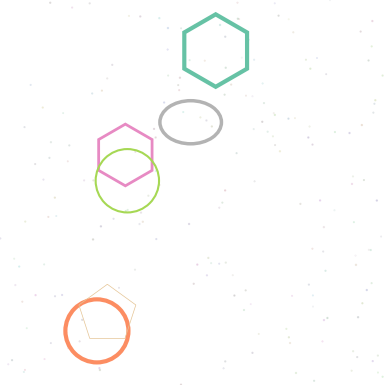[{"shape": "hexagon", "thickness": 3, "radius": 0.47, "center": [0.56, 0.869]}, {"shape": "circle", "thickness": 3, "radius": 0.41, "center": [0.252, 0.141]}, {"shape": "hexagon", "thickness": 2, "radius": 0.4, "center": [0.326, 0.597]}, {"shape": "circle", "thickness": 1.5, "radius": 0.41, "center": [0.331, 0.53]}, {"shape": "pentagon", "thickness": 0.5, "radius": 0.39, "center": [0.279, 0.184]}, {"shape": "oval", "thickness": 2.5, "radius": 0.4, "center": [0.495, 0.682]}]